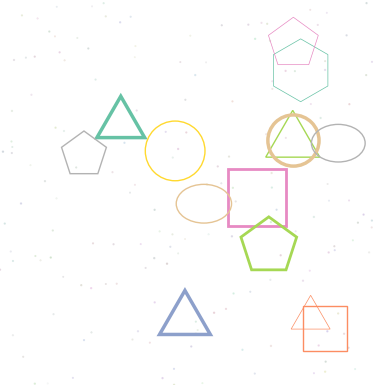[{"shape": "triangle", "thickness": 2.5, "radius": 0.36, "center": [0.314, 0.678]}, {"shape": "hexagon", "thickness": 0.5, "radius": 0.41, "center": [0.781, 0.817]}, {"shape": "square", "thickness": 1, "radius": 0.29, "center": [0.844, 0.146]}, {"shape": "triangle", "thickness": 0.5, "radius": 0.29, "center": [0.807, 0.174]}, {"shape": "triangle", "thickness": 2.5, "radius": 0.38, "center": [0.48, 0.169]}, {"shape": "square", "thickness": 2, "radius": 0.37, "center": [0.667, 0.487]}, {"shape": "pentagon", "thickness": 0.5, "radius": 0.34, "center": [0.762, 0.887]}, {"shape": "triangle", "thickness": 1, "radius": 0.41, "center": [0.76, 0.632]}, {"shape": "pentagon", "thickness": 2, "radius": 0.38, "center": [0.698, 0.361]}, {"shape": "circle", "thickness": 1, "radius": 0.39, "center": [0.455, 0.608]}, {"shape": "oval", "thickness": 1, "radius": 0.36, "center": [0.53, 0.471]}, {"shape": "circle", "thickness": 2.5, "radius": 0.33, "center": [0.762, 0.635]}, {"shape": "pentagon", "thickness": 1, "radius": 0.31, "center": [0.218, 0.598]}, {"shape": "oval", "thickness": 1, "radius": 0.35, "center": [0.879, 0.628]}]